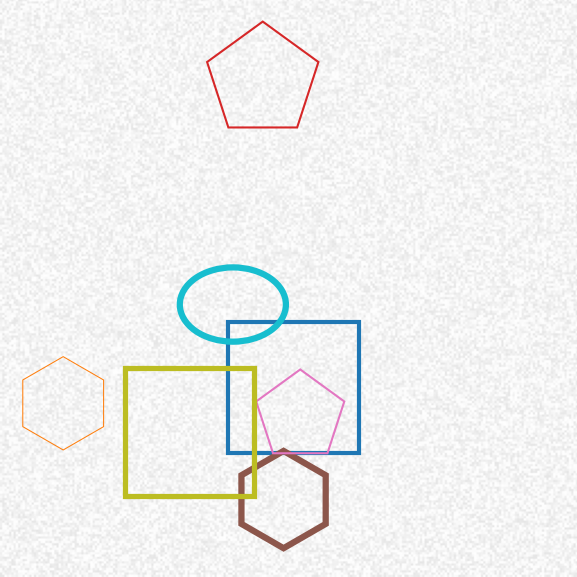[{"shape": "square", "thickness": 2, "radius": 0.57, "center": [0.508, 0.328]}, {"shape": "hexagon", "thickness": 0.5, "radius": 0.4, "center": [0.109, 0.301]}, {"shape": "pentagon", "thickness": 1, "radius": 0.51, "center": [0.455, 0.86]}, {"shape": "hexagon", "thickness": 3, "radius": 0.42, "center": [0.491, 0.134]}, {"shape": "pentagon", "thickness": 1, "radius": 0.4, "center": [0.52, 0.279]}, {"shape": "square", "thickness": 2.5, "radius": 0.56, "center": [0.328, 0.252]}, {"shape": "oval", "thickness": 3, "radius": 0.46, "center": [0.403, 0.472]}]